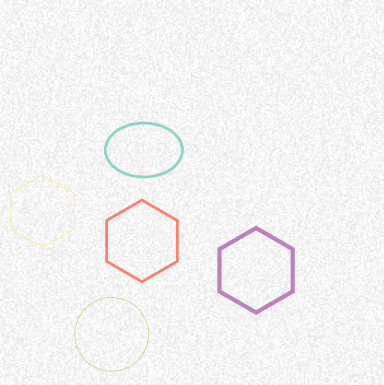[{"shape": "oval", "thickness": 2, "radius": 0.5, "center": [0.374, 0.61]}, {"shape": "hexagon", "thickness": 2, "radius": 0.53, "center": [0.369, 0.374]}, {"shape": "circle", "thickness": 0.5, "radius": 0.48, "center": [0.29, 0.132]}, {"shape": "hexagon", "thickness": 3, "radius": 0.55, "center": [0.665, 0.298]}, {"shape": "hexagon", "thickness": 0.5, "radius": 0.47, "center": [0.11, 0.452]}]